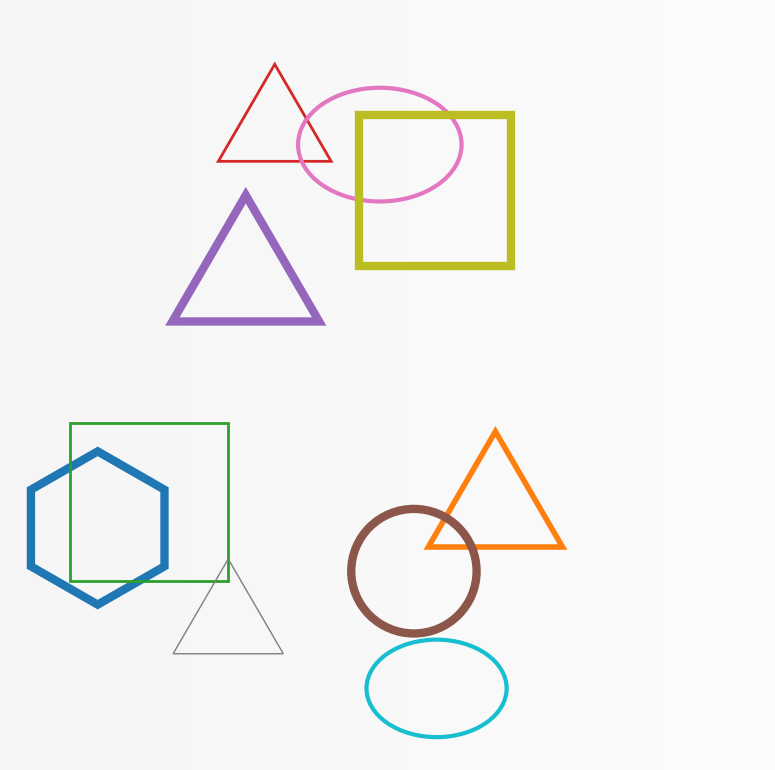[{"shape": "hexagon", "thickness": 3, "radius": 0.5, "center": [0.126, 0.314]}, {"shape": "triangle", "thickness": 2, "radius": 0.5, "center": [0.639, 0.34]}, {"shape": "square", "thickness": 1, "radius": 0.51, "center": [0.192, 0.348]}, {"shape": "triangle", "thickness": 1, "radius": 0.42, "center": [0.354, 0.833]}, {"shape": "triangle", "thickness": 3, "radius": 0.55, "center": [0.317, 0.637]}, {"shape": "circle", "thickness": 3, "radius": 0.4, "center": [0.534, 0.258]}, {"shape": "oval", "thickness": 1.5, "radius": 0.53, "center": [0.49, 0.812]}, {"shape": "triangle", "thickness": 0.5, "radius": 0.41, "center": [0.294, 0.192]}, {"shape": "square", "thickness": 3, "radius": 0.49, "center": [0.561, 0.753]}, {"shape": "oval", "thickness": 1.5, "radius": 0.45, "center": [0.563, 0.106]}]